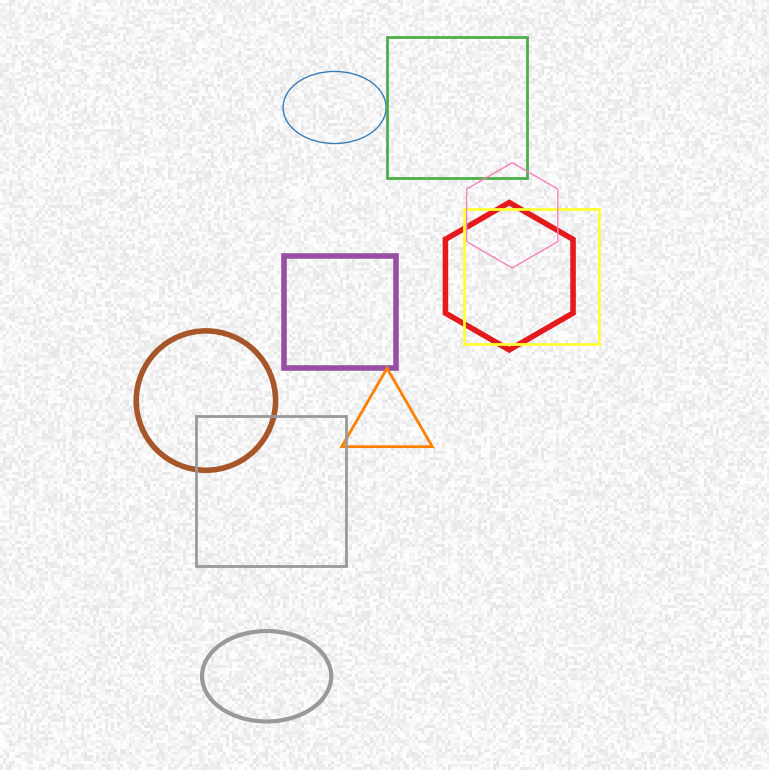[{"shape": "hexagon", "thickness": 2, "radius": 0.48, "center": [0.661, 0.641]}, {"shape": "oval", "thickness": 0.5, "radius": 0.33, "center": [0.435, 0.86]}, {"shape": "square", "thickness": 1, "radius": 0.46, "center": [0.594, 0.86]}, {"shape": "square", "thickness": 2, "radius": 0.36, "center": [0.442, 0.595]}, {"shape": "triangle", "thickness": 1, "radius": 0.34, "center": [0.503, 0.454]}, {"shape": "square", "thickness": 1, "radius": 0.44, "center": [0.69, 0.641]}, {"shape": "circle", "thickness": 2, "radius": 0.45, "center": [0.267, 0.48]}, {"shape": "hexagon", "thickness": 0.5, "radius": 0.34, "center": [0.665, 0.72]}, {"shape": "oval", "thickness": 1.5, "radius": 0.42, "center": [0.346, 0.122]}, {"shape": "square", "thickness": 1, "radius": 0.49, "center": [0.352, 0.362]}]